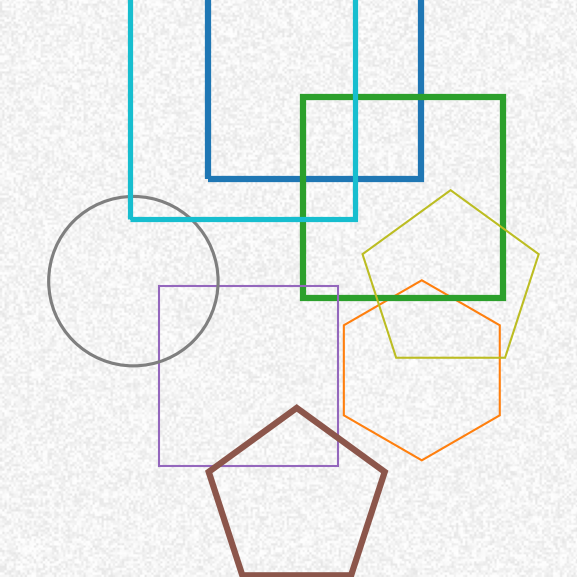[{"shape": "square", "thickness": 3, "radius": 0.92, "center": [0.545, 0.874]}, {"shape": "hexagon", "thickness": 1, "radius": 0.78, "center": [0.73, 0.358]}, {"shape": "square", "thickness": 3, "radius": 0.87, "center": [0.698, 0.657]}, {"shape": "square", "thickness": 1, "radius": 0.78, "center": [0.43, 0.348]}, {"shape": "pentagon", "thickness": 3, "radius": 0.8, "center": [0.514, 0.133]}, {"shape": "circle", "thickness": 1.5, "radius": 0.73, "center": [0.231, 0.512]}, {"shape": "pentagon", "thickness": 1, "radius": 0.8, "center": [0.78, 0.509]}, {"shape": "square", "thickness": 2.5, "radius": 0.97, "center": [0.42, 0.814]}]